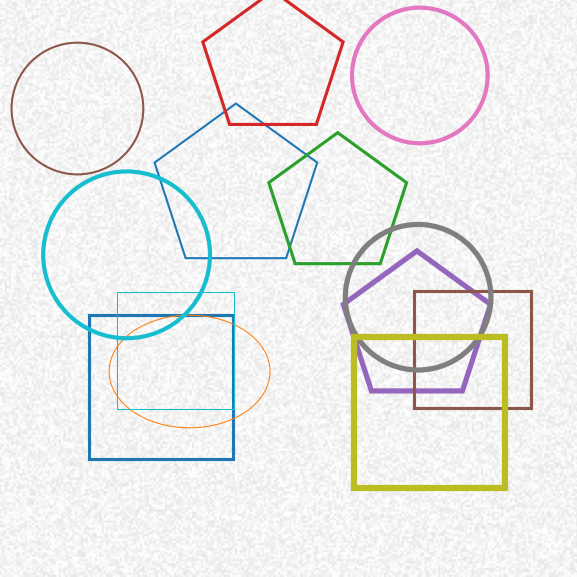[{"shape": "pentagon", "thickness": 1, "radius": 0.74, "center": [0.408, 0.672]}, {"shape": "square", "thickness": 1.5, "radius": 0.62, "center": [0.279, 0.329]}, {"shape": "oval", "thickness": 0.5, "radius": 0.7, "center": [0.328, 0.356]}, {"shape": "pentagon", "thickness": 1.5, "radius": 0.63, "center": [0.585, 0.644]}, {"shape": "pentagon", "thickness": 1.5, "radius": 0.64, "center": [0.473, 0.887]}, {"shape": "pentagon", "thickness": 2.5, "radius": 0.67, "center": [0.722, 0.431]}, {"shape": "square", "thickness": 1.5, "radius": 0.51, "center": [0.818, 0.394]}, {"shape": "circle", "thickness": 1, "radius": 0.57, "center": [0.134, 0.811]}, {"shape": "circle", "thickness": 2, "radius": 0.59, "center": [0.727, 0.868]}, {"shape": "circle", "thickness": 2.5, "radius": 0.63, "center": [0.724, 0.484]}, {"shape": "square", "thickness": 3, "radius": 0.65, "center": [0.744, 0.285]}, {"shape": "square", "thickness": 0.5, "radius": 0.51, "center": [0.304, 0.393]}, {"shape": "circle", "thickness": 2, "radius": 0.72, "center": [0.219, 0.558]}]